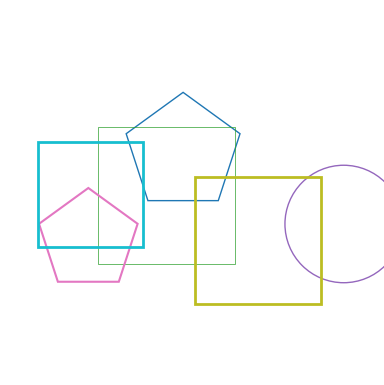[{"shape": "pentagon", "thickness": 1, "radius": 0.78, "center": [0.476, 0.605]}, {"shape": "square", "thickness": 0.5, "radius": 0.88, "center": [0.432, 0.492]}, {"shape": "circle", "thickness": 1, "radius": 0.76, "center": [0.893, 0.418]}, {"shape": "pentagon", "thickness": 1.5, "radius": 0.67, "center": [0.229, 0.377]}, {"shape": "square", "thickness": 2, "radius": 0.82, "center": [0.67, 0.376]}, {"shape": "square", "thickness": 2, "radius": 0.68, "center": [0.236, 0.495]}]